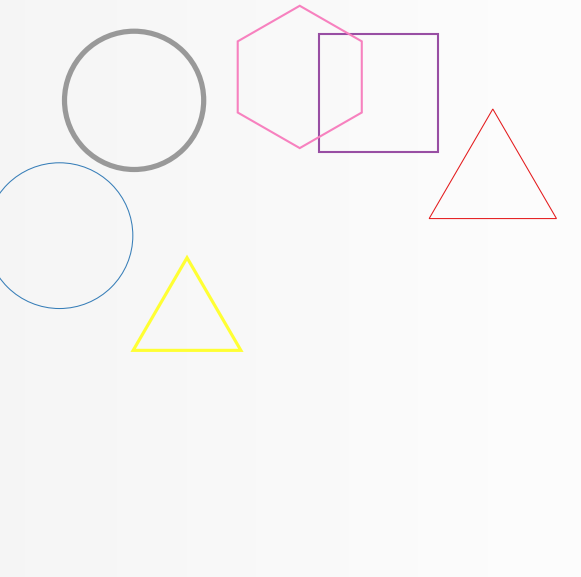[{"shape": "triangle", "thickness": 0.5, "radius": 0.63, "center": [0.848, 0.684]}, {"shape": "circle", "thickness": 0.5, "radius": 0.63, "center": [0.102, 0.591]}, {"shape": "square", "thickness": 1, "radius": 0.51, "center": [0.651, 0.838]}, {"shape": "triangle", "thickness": 1.5, "radius": 0.53, "center": [0.322, 0.446]}, {"shape": "hexagon", "thickness": 1, "radius": 0.62, "center": [0.516, 0.866]}, {"shape": "circle", "thickness": 2.5, "radius": 0.6, "center": [0.231, 0.825]}]